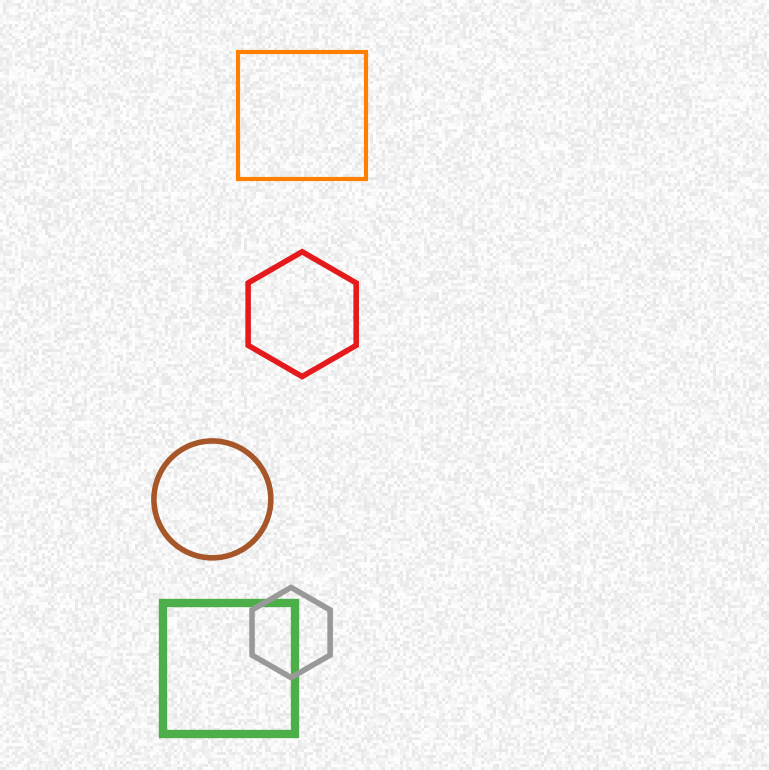[{"shape": "hexagon", "thickness": 2, "radius": 0.41, "center": [0.392, 0.592]}, {"shape": "square", "thickness": 3, "radius": 0.43, "center": [0.297, 0.132]}, {"shape": "square", "thickness": 1.5, "radius": 0.41, "center": [0.393, 0.85]}, {"shape": "circle", "thickness": 2, "radius": 0.38, "center": [0.276, 0.351]}, {"shape": "hexagon", "thickness": 2, "radius": 0.29, "center": [0.378, 0.179]}]